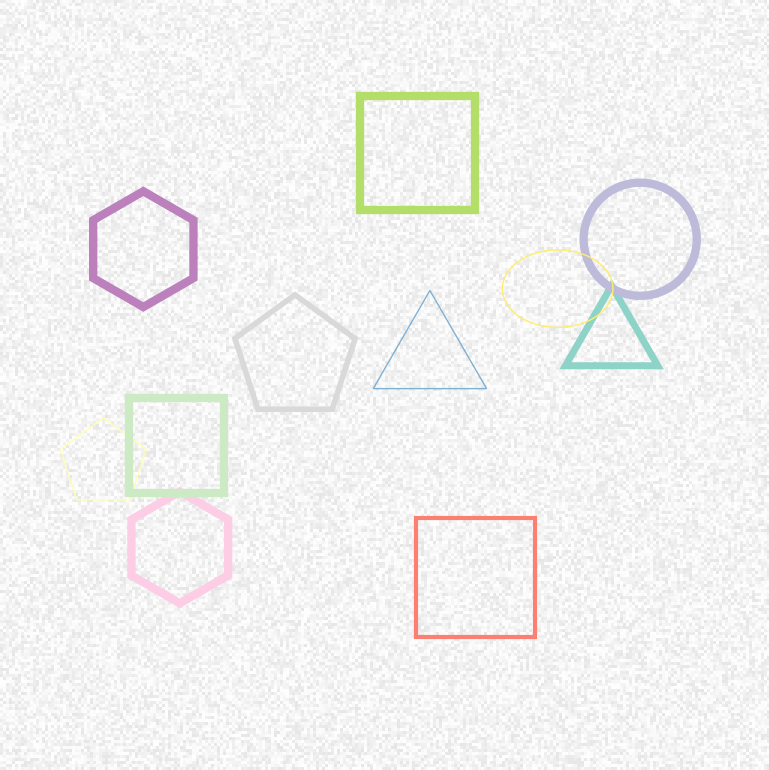[{"shape": "triangle", "thickness": 2.5, "radius": 0.35, "center": [0.794, 0.56]}, {"shape": "pentagon", "thickness": 0.5, "radius": 0.29, "center": [0.134, 0.398]}, {"shape": "circle", "thickness": 3, "radius": 0.37, "center": [0.831, 0.689]}, {"shape": "square", "thickness": 1.5, "radius": 0.39, "center": [0.617, 0.25]}, {"shape": "triangle", "thickness": 0.5, "radius": 0.42, "center": [0.558, 0.538]}, {"shape": "square", "thickness": 3, "radius": 0.37, "center": [0.542, 0.801]}, {"shape": "hexagon", "thickness": 3, "radius": 0.36, "center": [0.234, 0.289]}, {"shape": "pentagon", "thickness": 2, "radius": 0.41, "center": [0.383, 0.535]}, {"shape": "hexagon", "thickness": 3, "radius": 0.38, "center": [0.186, 0.676]}, {"shape": "square", "thickness": 3, "radius": 0.31, "center": [0.229, 0.422]}, {"shape": "oval", "thickness": 0.5, "radius": 0.36, "center": [0.724, 0.625]}]